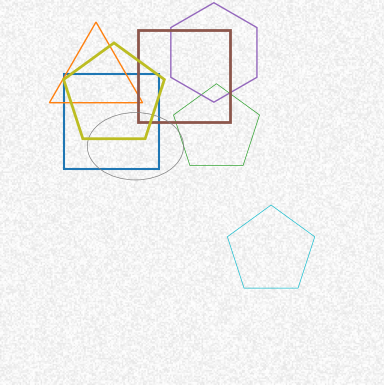[{"shape": "square", "thickness": 1.5, "radius": 0.61, "center": [0.29, 0.685]}, {"shape": "triangle", "thickness": 1, "radius": 0.7, "center": [0.249, 0.803]}, {"shape": "pentagon", "thickness": 0.5, "radius": 0.59, "center": [0.562, 0.665]}, {"shape": "hexagon", "thickness": 1, "radius": 0.65, "center": [0.556, 0.864]}, {"shape": "square", "thickness": 2, "radius": 0.6, "center": [0.479, 0.803]}, {"shape": "oval", "thickness": 0.5, "radius": 0.63, "center": [0.352, 0.62]}, {"shape": "pentagon", "thickness": 2, "radius": 0.69, "center": [0.296, 0.751]}, {"shape": "pentagon", "thickness": 0.5, "radius": 0.6, "center": [0.704, 0.348]}]